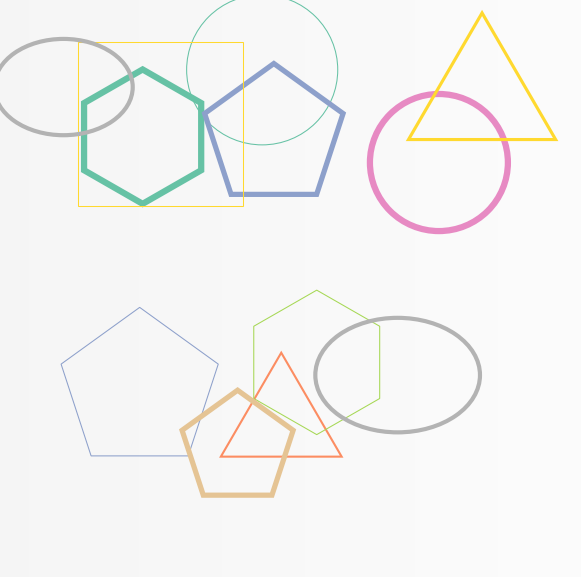[{"shape": "hexagon", "thickness": 3, "radius": 0.58, "center": [0.245, 0.763]}, {"shape": "circle", "thickness": 0.5, "radius": 0.65, "center": [0.451, 0.878]}, {"shape": "triangle", "thickness": 1, "radius": 0.6, "center": [0.484, 0.268]}, {"shape": "pentagon", "thickness": 2.5, "radius": 0.63, "center": [0.471, 0.764]}, {"shape": "pentagon", "thickness": 0.5, "radius": 0.71, "center": [0.24, 0.325]}, {"shape": "circle", "thickness": 3, "radius": 0.59, "center": [0.755, 0.718]}, {"shape": "hexagon", "thickness": 0.5, "radius": 0.63, "center": [0.545, 0.372]}, {"shape": "square", "thickness": 0.5, "radius": 0.71, "center": [0.276, 0.785]}, {"shape": "triangle", "thickness": 1.5, "radius": 0.73, "center": [0.829, 0.831]}, {"shape": "pentagon", "thickness": 2.5, "radius": 0.5, "center": [0.409, 0.223]}, {"shape": "oval", "thickness": 2, "radius": 0.6, "center": [0.109, 0.848]}, {"shape": "oval", "thickness": 2, "radius": 0.71, "center": [0.684, 0.35]}]